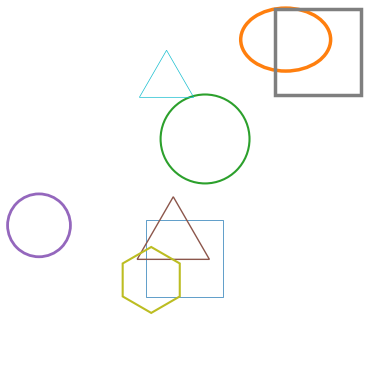[{"shape": "square", "thickness": 0.5, "radius": 0.5, "center": [0.479, 0.328]}, {"shape": "oval", "thickness": 2.5, "radius": 0.58, "center": [0.742, 0.897]}, {"shape": "circle", "thickness": 1.5, "radius": 0.58, "center": [0.533, 0.639]}, {"shape": "circle", "thickness": 2, "radius": 0.41, "center": [0.101, 0.415]}, {"shape": "triangle", "thickness": 1, "radius": 0.54, "center": [0.45, 0.381]}, {"shape": "square", "thickness": 2.5, "radius": 0.56, "center": [0.825, 0.865]}, {"shape": "hexagon", "thickness": 1.5, "radius": 0.43, "center": [0.393, 0.273]}, {"shape": "triangle", "thickness": 0.5, "radius": 0.41, "center": [0.433, 0.788]}]